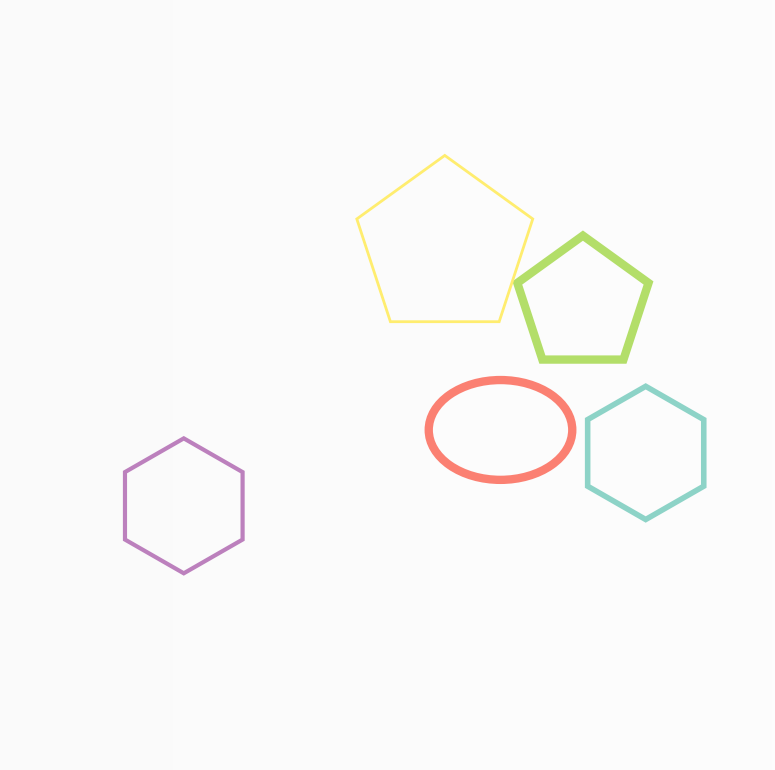[{"shape": "hexagon", "thickness": 2, "radius": 0.43, "center": [0.833, 0.412]}, {"shape": "oval", "thickness": 3, "radius": 0.46, "center": [0.646, 0.442]}, {"shape": "pentagon", "thickness": 3, "radius": 0.44, "center": [0.752, 0.605]}, {"shape": "hexagon", "thickness": 1.5, "radius": 0.44, "center": [0.237, 0.343]}, {"shape": "pentagon", "thickness": 1, "radius": 0.6, "center": [0.574, 0.679]}]